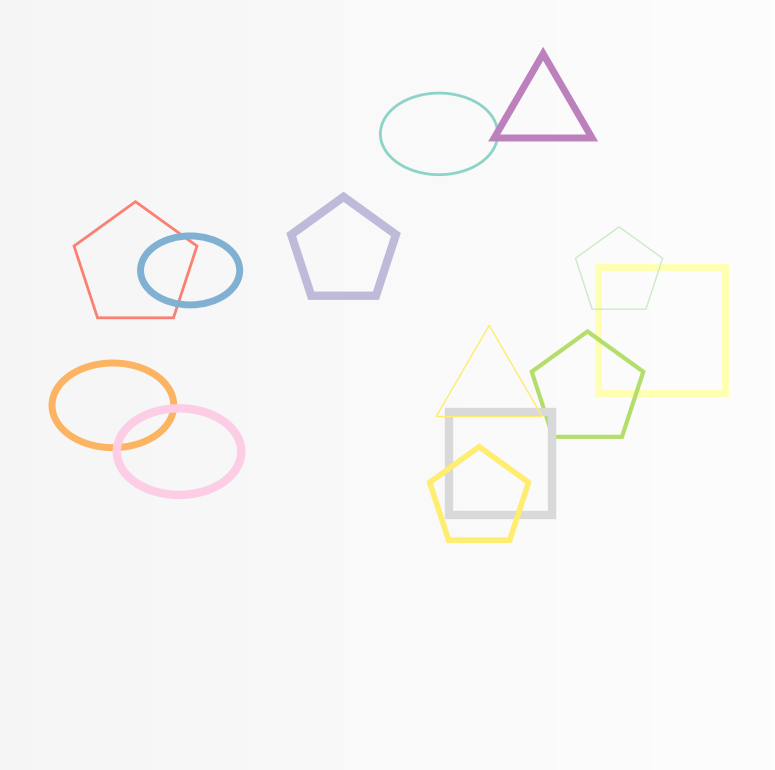[{"shape": "oval", "thickness": 1, "radius": 0.38, "center": [0.566, 0.826]}, {"shape": "square", "thickness": 2.5, "radius": 0.41, "center": [0.853, 0.572]}, {"shape": "pentagon", "thickness": 3, "radius": 0.36, "center": [0.443, 0.673]}, {"shape": "pentagon", "thickness": 1, "radius": 0.42, "center": [0.175, 0.655]}, {"shape": "oval", "thickness": 2.5, "radius": 0.32, "center": [0.245, 0.649]}, {"shape": "oval", "thickness": 2.5, "radius": 0.39, "center": [0.146, 0.474]}, {"shape": "pentagon", "thickness": 1.5, "radius": 0.38, "center": [0.758, 0.494]}, {"shape": "oval", "thickness": 3, "radius": 0.4, "center": [0.231, 0.414]}, {"shape": "square", "thickness": 3, "radius": 0.33, "center": [0.645, 0.398]}, {"shape": "triangle", "thickness": 2.5, "radius": 0.36, "center": [0.701, 0.857]}, {"shape": "pentagon", "thickness": 0.5, "radius": 0.3, "center": [0.799, 0.646]}, {"shape": "pentagon", "thickness": 2, "radius": 0.34, "center": [0.618, 0.353]}, {"shape": "triangle", "thickness": 0.5, "radius": 0.39, "center": [0.631, 0.499]}]